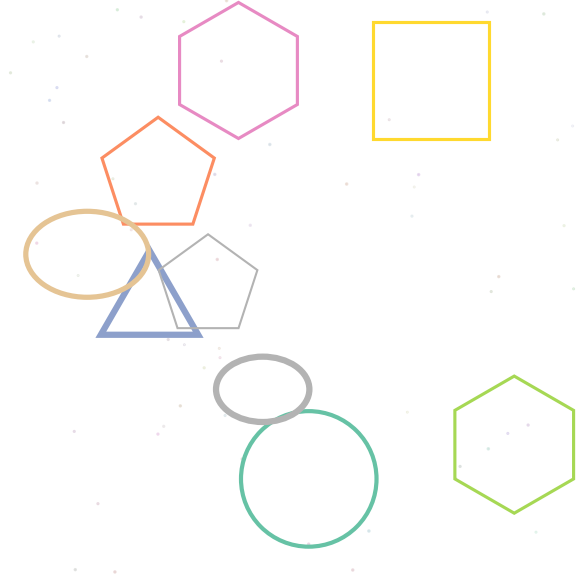[{"shape": "circle", "thickness": 2, "radius": 0.59, "center": [0.535, 0.17]}, {"shape": "pentagon", "thickness": 1.5, "radius": 0.51, "center": [0.274, 0.694]}, {"shape": "triangle", "thickness": 3, "radius": 0.49, "center": [0.259, 0.468]}, {"shape": "hexagon", "thickness": 1.5, "radius": 0.59, "center": [0.413, 0.877]}, {"shape": "hexagon", "thickness": 1.5, "radius": 0.59, "center": [0.89, 0.229]}, {"shape": "square", "thickness": 1.5, "radius": 0.51, "center": [0.746, 0.859]}, {"shape": "oval", "thickness": 2.5, "radius": 0.53, "center": [0.151, 0.559]}, {"shape": "pentagon", "thickness": 1, "radius": 0.45, "center": [0.36, 0.504]}, {"shape": "oval", "thickness": 3, "radius": 0.4, "center": [0.455, 0.325]}]